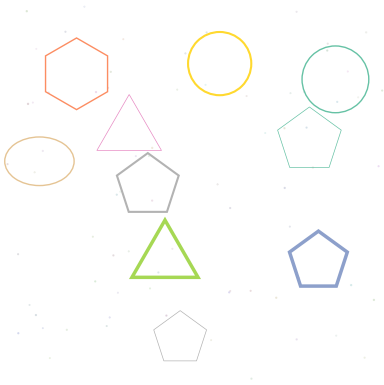[{"shape": "circle", "thickness": 1, "radius": 0.43, "center": [0.871, 0.794]}, {"shape": "pentagon", "thickness": 0.5, "radius": 0.43, "center": [0.804, 0.635]}, {"shape": "hexagon", "thickness": 1, "radius": 0.47, "center": [0.199, 0.808]}, {"shape": "pentagon", "thickness": 2.5, "radius": 0.39, "center": [0.827, 0.321]}, {"shape": "triangle", "thickness": 0.5, "radius": 0.48, "center": [0.336, 0.658]}, {"shape": "triangle", "thickness": 2.5, "radius": 0.5, "center": [0.429, 0.329]}, {"shape": "circle", "thickness": 1.5, "radius": 0.41, "center": [0.571, 0.835]}, {"shape": "oval", "thickness": 1, "radius": 0.45, "center": [0.102, 0.581]}, {"shape": "pentagon", "thickness": 0.5, "radius": 0.36, "center": [0.468, 0.121]}, {"shape": "pentagon", "thickness": 1.5, "radius": 0.42, "center": [0.384, 0.518]}]